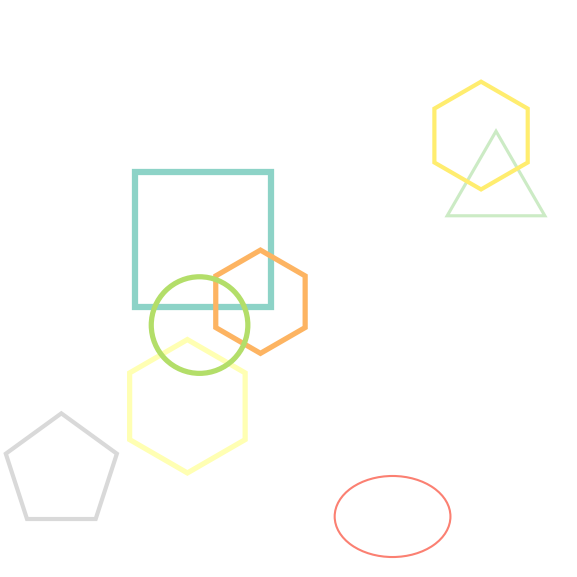[{"shape": "square", "thickness": 3, "radius": 0.59, "center": [0.352, 0.585]}, {"shape": "hexagon", "thickness": 2.5, "radius": 0.58, "center": [0.324, 0.296]}, {"shape": "oval", "thickness": 1, "radius": 0.5, "center": [0.68, 0.105]}, {"shape": "hexagon", "thickness": 2.5, "radius": 0.45, "center": [0.451, 0.477]}, {"shape": "circle", "thickness": 2.5, "radius": 0.42, "center": [0.346, 0.436]}, {"shape": "pentagon", "thickness": 2, "radius": 0.51, "center": [0.106, 0.182]}, {"shape": "triangle", "thickness": 1.5, "radius": 0.49, "center": [0.859, 0.674]}, {"shape": "hexagon", "thickness": 2, "radius": 0.47, "center": [0.833, 0.764]}]